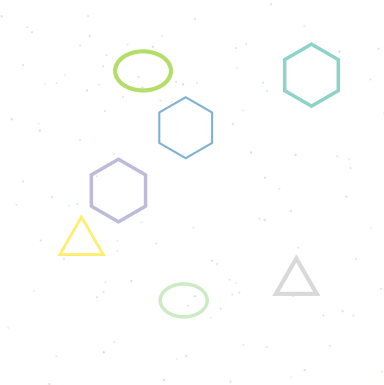[{"shape": "hexagon", "thickness": 2.5, "radius": 0.4, "center": [0.809, 0.805]}, {"shape": "hexagon", "thickness": 2.5, "radius": 0.41, "center": [0.308, 0.505]}, {"shape": "hexagon", "thickness": 1.5, "radius": 0.4, "center": [0.482, 0.668]}, {"shape": "oval", "thickness": 3, "radius": 0.36, "center": [0.372, 0.816]}, {"shape": "triangle", "thickness": 3, "radius": 0.31, "center": [0.77, 0.267]}, {"shape": "oval", "thickness": 2.5, "radius": 0.31, "center": [0.477, 0.22]}, {"shape": "triangle", "thickness": 2, "radius": 0.33, "center": [0.212, 0.371]}]